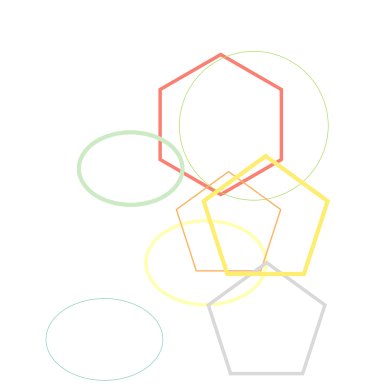[{"shape": "oval", "thickness": 0.5, "radius": 0.76, "center": [0.271, 0.118]}, {"shape": "oval", "thickness": 2.5, "radius": 0.78, "center": [0.535, 0.317]}, {"shape": "hexagon", "thickness": 2.5, "radius": 0.91, "center": [0.573, 0.677]}, {"shape": "pentagon", "thickness": 1, "radius": 0.71, "center": [0.594, 0.412]}, {"shape": "circle", "thickness": 0.5, "radius": 0.97, "center": [0.659, 0.673]}, {"shape": "pentagon", "thickness": 2.5, "radius": 0.8, "center": [0.693, 0.158]}, {"shape": "oval", "thickness": 3, "radius": 0.67, "center": [0.339, 0.562]}, {"shape": "pentagon", "thickness": 3, "radius": 0.85, "center": [0.69, 0.425]}]